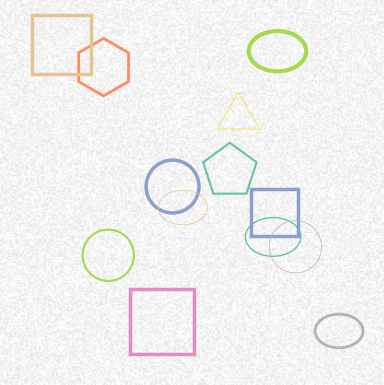[{"shape": "pentagon", "thickness": 1.5, "radius": 0.36, "center": [0.597, 0.556]}, {"shape": "oval", "thickness": 1, "radius": 0.36, "center": [0.709, 0.385]}, {"shape": "hexagon", "thickness": 2, "radius": 0.37, "center": [0.269, 0.826]}, {"shape": "square", "thickness": 2.5, "radius": 0.31, "center": [0.713, 0.447]}, {"shape": "circle", "thickness": 2.5, "radius": 0.34, "center": [0.448, 0.516]}, {"shape": "square", "thickness": 2.5, "radius": 0.42, "center": [0.421, 0.165]}, {"shape": "oval", "thickness": 3, "radius": 0.37, "center": [0.721, 0.867]}, {"shape": "circle", "thickness": 1.5, "radius": 0.33, "center": [0.281, 0.337]}, {"shape": "triangle", "thickness": 0.5, "radius": 0.32, "center": [0.619, 0.697]}, {"shape": "oval", "thickness": 0.5, "radius": 0.32, "center": [0.475, 0.461]}, {"shape": "square", "thickness": 2.5, "radius": 0.38, "center": [0.159, 0.884]}, {"shape": "circle", "thickness": 0.5, "radius": 0.34, "center": [0.768, 0.359]}, {"shape": "oval", "thickness": 2, "radius": 0.31, "center": [0.881, 0.14]}]